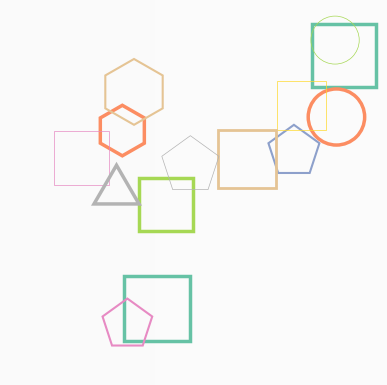[{"shape": "square", "thickness": 2.5, "radius": 0.41, "center": [0.887, 0.855]}, {"shape": "square", "thickness": 2.5, "radius": 0.42, "center": [0.405, 0.198]}, {"shape": "hexagon", "thickness": 2.5, "radius": 0.33, "center": [0.316, 0.661]}, {"shape": "circle", "thickness": 2.5, "radius": 0.36, "center": [0.868, 0.696]}, {"shape": "pentagon", "thickness": 1.5, "radius": 0.35, "center": [0.759, 0.607]}, {"shape": "pentagon", "thickness": 1.5, "radius": 0.34, "center": [0.329, 0.157]}, {"shape": "square", "thickness": 0.5, "radius": 0.35, "center": [0.211, 0.59]}, {"shape": "circle", "thickness": 0.5, "radius": 0.31, "center": [0.865, 0.896]}, {"shape": "square", "thickness": 2.5, "radius": 0.35, "center": [0.428, 0.468]}, {"shape": "square", "thickness": 0.5, "radius": 0.32, "center": [0.779, 0.726]}, {"shape": "square", "thickness": 2, "radius": 0.38, "center": [0.638, 0.588]}, {"shape": "hexagon", "thickness": 1.5, "radius": 0.43, "center": [0.346, 0.761]}, {"shape": "pentagon", "thickness": 0.5, "radius": 0.39, "center": [0.491, 0.57]}, {"shape": "triangle", "thickness": 2.5, "radius": 0.34, "center": [0.301, 0.504]}]